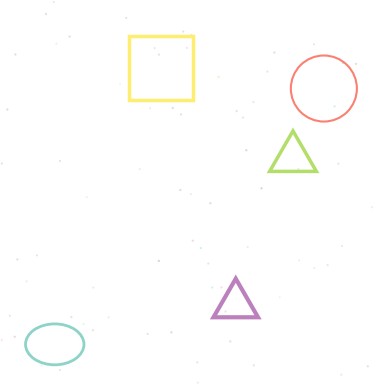[{"shape": "oval", "thickness": 2, "radius": 0.38, "center": [0.142, 0.106]}, {"shape": "circle", "thickness": 1.5, "radius": 0.43, "center": [0.841, 0.77]}, {"shape": "triangle", "thickness": 2.5, "radius": 0.35, "center": [0.761, 0.59]}, {"shape": "triangle", "thickness": 3, "radius": 0.33, "center": [0.612, 0.209]}, {"shape": "square", "thickness": 2.5, "radius": 0.42, "center": [0.418, 0.825]}]